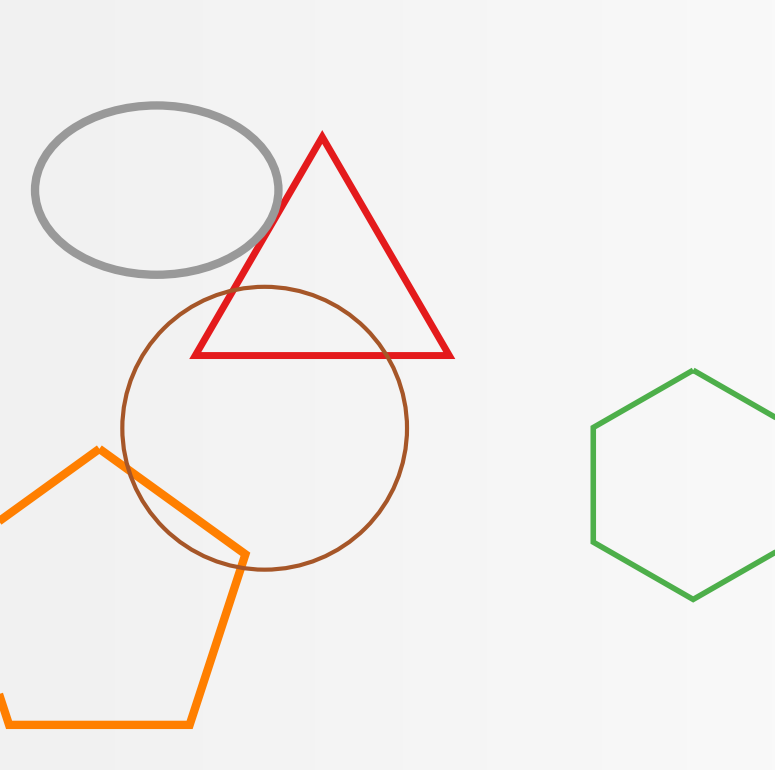[{"shape": "triangle", "thickness": 2.5, "radius": 0.95, "center": [0.416, 0.633]}, {"shape": "hexagon", "thickness": 2, "radius": 0.74, "center": [0.894, 0.37]}, {"shape": "pentagon", "thickness": 3, "radius": 0.99, "center": [0.128, 0.219]}, {"shape": "circle", "thickness": 1.5, "radius": 0.92, "center": [0.342, 0.444]}, {"shape": "oval", "thickness": 3, "radius": 0.79, "center": [0.202, 0.753]}]